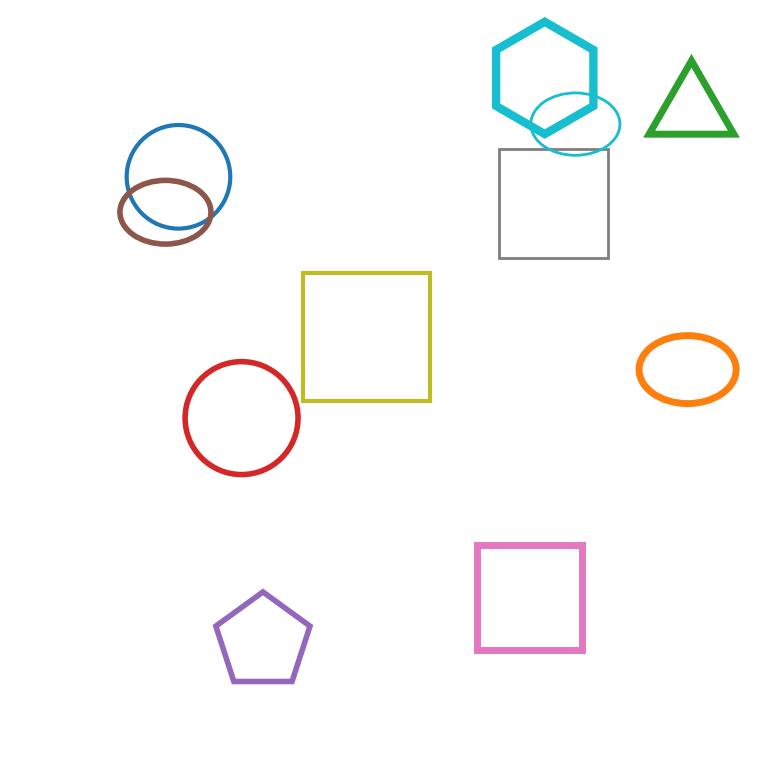[{"shape": "circle", "thickness": 1.5, "radius": 0.34, "center": [0.232, 0.77]}, {"shape": "oval", "thickness": 2.5, "radius": 0.32, "center": [0.893, 0.52]}, {"shape": "triangle", "thickness": 2.5, "radius": 0.32, "center": [0.898, 0.858]}, {"shape": "circle", "thickness": 2, "radius": 0.37, "center": [0.314, 0.457]}, {"shape": "pentagon", "thickness": 2, "radius": 0.32, "center": [0.341, 0.167]}, {"shape": "oval", "thickness": 2, "radius": 0.3, "center": [0.215, 0.724]}, {"shape": "square", "thickness": 2.5, "radius": 0.34, "center": [0.688, 0.224]}, {"shape": "square", "thickness": 1, "radius": 0.35, "center": [0.719, 0.735]}, {"shape": "square", "thickness": 1.5, "radius": 0.41, "center": [0.476, 0.562]}, {"shape": "hexagon", "thickness": 3, "radius": 0.36, "center": [0.707, 0.899]}, {"shape": "oval", "thickness": 1, "radius": 0.29, "center": [0.747, 0.839]}]